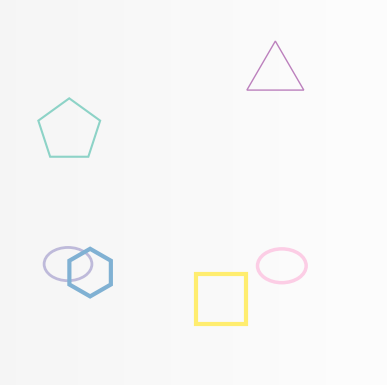[{"shape": "pentagon", "thickness": 1.5, "radius": 0.42, "center": [0.179, 0.661]}, {"shape": "oval", "thickness": 2, "radius": 0.31, "center": [0.176, 0.314]}, {"shape": "hexagon", "thickness": 3, "radius": 0.31, "center": [0.233, 0.292]}, {"shape": "oval", "thickness": 2.5, "radius": 0.31, "center": [0.727, 0.31]}, {"shape": "triangle", "thickness": 1, "radius": 0.42, "center": [0.711, 0.808]}, {"shape": "square", "thickness": 3, "radius": 0.32, "center": [0.57, 0.224]}]